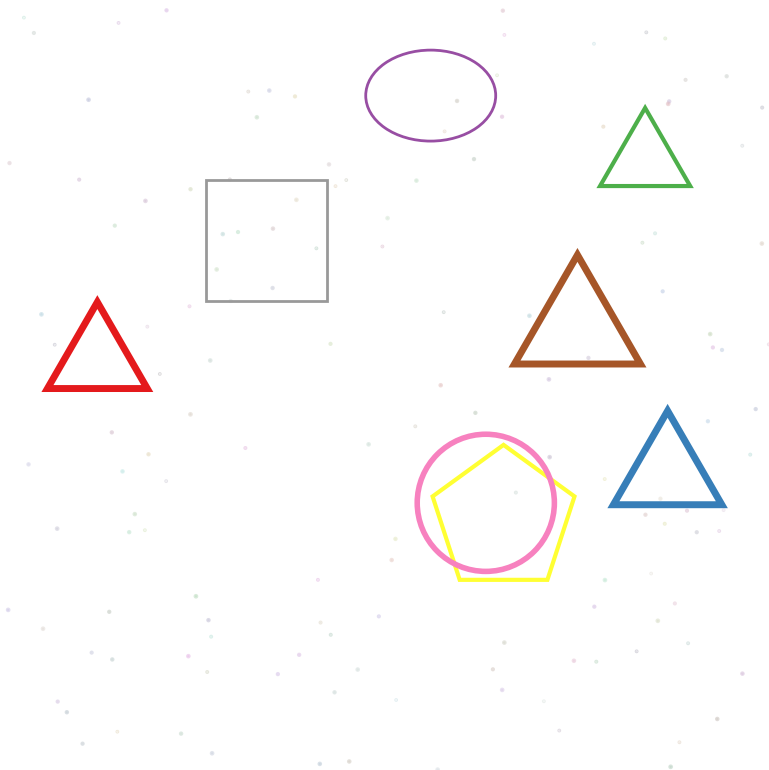[{"shape": "triangle", "thickness": 2.5, "radius": 0.37, "center": [0.126, 0.533]}, {"shape": "triangle", "thickness": 2.5, "radius": 0.41, "center": [0.867, 0.385]}, {"shape": "triangle", "thickness": 1.5, "radius": 0.34, "center": [0.838, 0.792]}, {"shape": "oval", "thickness": 1, "radius": 0.42, "center": [0.559, 0.876]}, {"shape": "pentagon", "thickness": 1.5, "radius": 0.48, "center": [0.654, 0.325]}, {"shape": "triangle", "thickness": 2.5, "radius": 0.47, "center": [0.75, 0.574]}, {"shape": "circle", "thickness": 2, "radius": 0.45, "center": [0.631, 0.347]}, {"shape": "square", "thickness": 1, "radius": 0.39, "center": [0.346, 0.688]}]